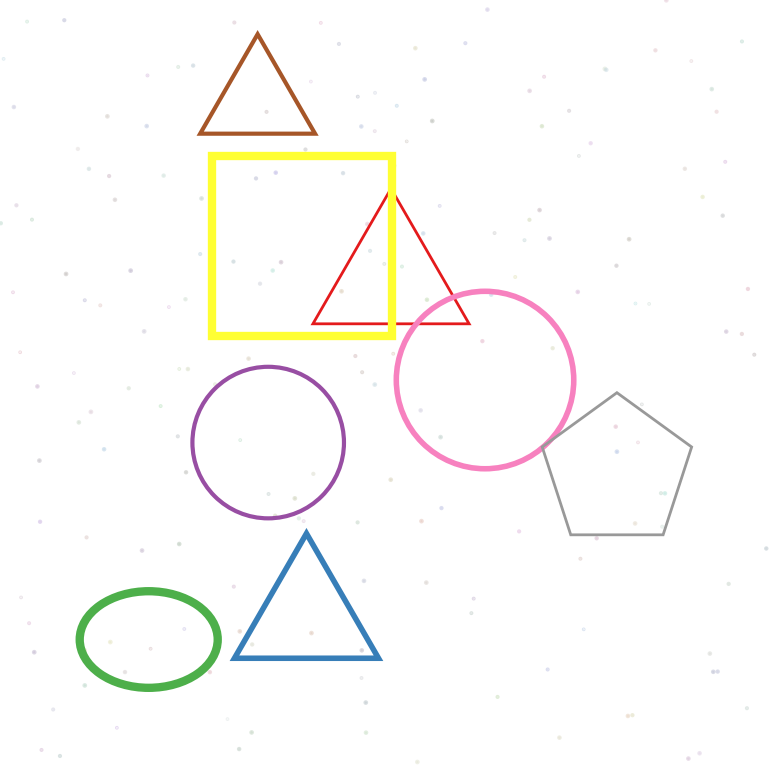[{"shape": "triangle", "thickness": 1, "radius": 0.59, "center": [0.508, 0.638]}, {"shape": "triangle", "thickness": 2, "radius": 0.54, "center": [0.398, 0.199]}, {"shape": "oval", "thickness": 3, "radius": 0.45, "center": [0.193, 0.169]}, {"shape": "circle", "thickness": 1.5, "radius": 0.49, "center": [0.348, 0.425]}, {"shape": "square", "thickness": 3, "radius": 0.58, "center": [0.392, 0.681]}, {"shape": "triangle", "thickness": 1.5, "radius": 0.43, "center": [0.335, 0.869]}, {"shape": "circle", "thickness": 2, "radius": 0.58, "center": [0.63, 0.506]}, {"shape": "pentagon", "thickness": 1, "radius": 0.51, "center": [0.801, 0.388]}]